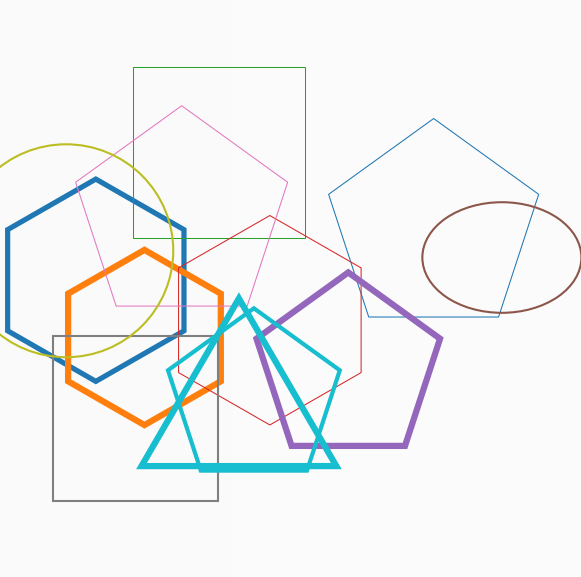[{"shape": "hexagon", "thickness": 2.5, "radius": 0.88, "center": [0.165, 0.514]}, {"shape": "pentagon", "thickness": 0.5, "radius": 0.95, "center": [0.746, 0.604]}, {"shape": "hexagon", "thickness": 3, "radius": 0.76, "center": [0.249, 0.415]}, {"shape": "square", "thickness": 0.5, "radius": 0.74, "center": [0.377, 0.735]}, {"shape": "hexagon", "thickness": 0.5, "radius": 0.91, "center": [0.464, 0.445]}, {"shape": "pentagon", "thickness": 3, "radius": 0.83, "center": [0.599, 0.361]}, {"shape": "oval", "thickness": 1, "radius": 0.68, "center": [0.863, 0.553]}, {"shape": "pentagon", "thickness": 0.5, "radius": 0.96, "center": [0.313, 0.624]}, {"shape": "square", "thickness": 1, "radius": 0.71, "center": [0.233, 0.274]}, {"shape": "circle", "thickness": 1, "radius": 0.92, "center": [0.114, 0.565]}, {"shape": "triangle", "thickness": 3, "radius": 0.97, "center": [0.411, 0.289]}, {"shape": "pentagon", "thickness": 2, "radius": 0.78, "center": [0.437, 0.31]}]